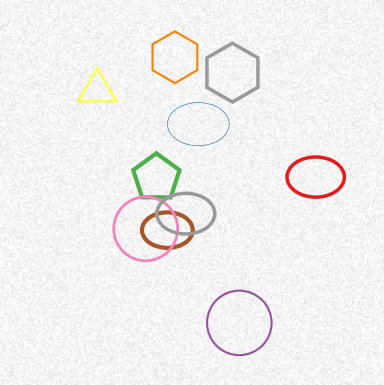[{"shape": "oval", "thickness": 2.5, "radius": 0.37, "center": [0.82, 0.54]}, {"shape": "oval", "thickness": 0.5, "radius": 0.4, "center": [0.515, 0.678]}, {"shape": "pentagon", "thickness": 3, "radius": 0.32, "center": [0.406, 0.539]}, {"shape": "circle", "thickness": 1.5, "radius": 0.42, "center": [0.622, 0.161]}, {"shape": "hexagon", "thickness": 1.5, "radius": 0.34, "center": [0.454, 0.851]}, {"shape": "triangle", "thickness": 1.5, "radius": 0.29, "center": [0.252, 0.766]}, {"shape": "oval", "thickness": 3, "radius": 0.33, "center": [0.435, 0.402]}, {"shape": "circle", "thickness": 2, "radius": 0.42, "center": [0.378, 0.406]}, {"shape": "hexagon", "thickness": 2.5, "radius": 0.38, "center": [0.604, 0.811]}, {"shape": "oval", "thickness": 2.5, "radius": 0.38, "center": [0.483, 0.445]}]